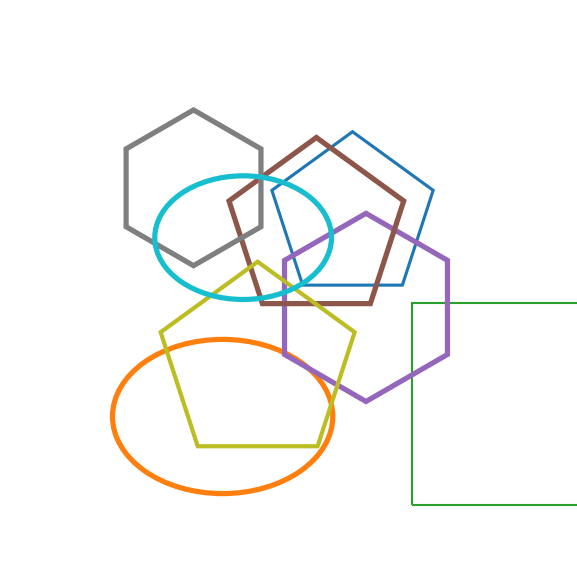[{"shape": "pentagon", "thickness": 1.5, "radius": 0.73, "center": [0.61, 0.624]}, {"shape": "oval", "thickness": 2.5, "radius": 0.95, "center": [0.386, 0.278]}, {"shape": "square", "thickness": 1, "radius": 0.87, "center": [0.889, 0.3]}, {"shape": "hexagon", "thickness": 2.5, "radius": 0.81, "center": [0.634, 0.467]}, {"shape": "pentagon", "thickness": 2.5, "radius": 0.8, "center": [0.548, 0.602]}, {"shape": "hexagon", "thickness": 2.5, "radius": 0.67, "center": [0.335, 0.674]}, {"shape": "pentagon", "thickness": 2, "radius": 0.88, "center": [0.446, 0.369]}, {"shape": "oval", "thickness": 2.5, "radius": 0.76, "center": [0.421, 0.588]}]